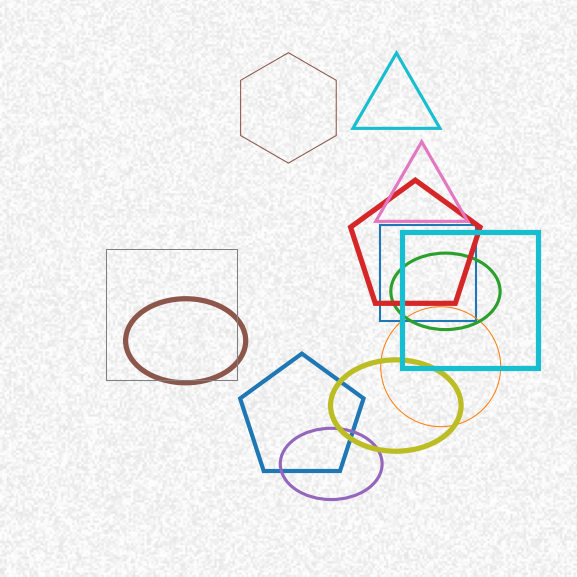[{"shape": "pentagon", "thickness": 2, "radius": 0.56, "center": [0.523, 0.274]}, {"shape": "square", "thickness": 1, "radius": 0.42, "center": [0.742, 0.527]}, {"shape": "circle", "thickness": 0.5, "radius": 0.52, "center": [0.763, 0.364]}, {"shape": "oval", "thickness": 1.5, "radius": 0.47, "center": [0.771, 0.495]}, {"shape": "pentagon", "thickness": 2.5, "radius": 0.59, "center": [0.719, 0.569]}, {"shape": "oval", "thickness": 1.5, "radius": 0.44, "center": [0.574, 0.196]}, {"shape": "hexagon", "thickness": 0.5, "radius": 0.48, "center": [0.499, 0.812]}, {"shape": "oval", "thickness": 2.5, "radius": 0.52, "center": [0.321, 0.409]}, {"shape": "triangle", "thickness": 1.5, "radius": 0.46, "center": [0.73, 0.662]}, {"shape": "square", "thickness": 0.5, "radius": 0.57, "center": [0.297, 0.455]}, {"shape": "oval", "thickness": 2.5, "radius": 0.57, "center": [0.685, 0.297]}, {"shape": "triangle", "thickness": 1.5, "radius": 0.44, "center": [0.686, 0.82]}, {"shape": "square", "thickness": 2.5, "radius": 0.59, "center": [0.814, 0.48]}]